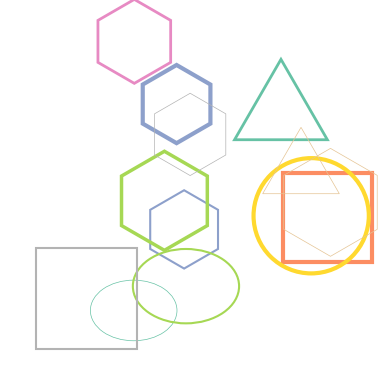[{"shape": "oval", "thickness": 0.5, "radius": 0.56, "center": [0.347, 0.194]}, {"shape": "triangle", "thickness": 2, "radius": 0.7, "center": [0.73, 0.707]}, {"shape": "square", "thickness": 3, "radius": 0.58, "center": [0.85, 0.435]}, {"shape": "hexagon", "thickness": 3, "radius": 0.51, "center": [0.459, 0.73]}, {"shape": "hexagon", "thickness": 1.5, "radius": 0.51, "center": [0.478, 0.404]}, {"shape": "hexagon", "thickness": 2, "radius": 0.55, "center": [0.349, 0.893]}, {"shape": "hexagon", "thickness": 2.5, "radius": 0.64, "center": [0.427, 0.478]}, {"shape": "oval", "thickness": 1.5, "radius": 0.69, "center": [0.483, 0.257]}, {"shape": "circle", "thickness": 3, "radius": 0.75, "center": [0.808, 0.44]}, {"shape": "triangle", "thickness": 0.5, "radius": 0.57, "center": [0.782, 0.554]}, {"shape": "hexagon", "thickness": 0.5, "radius": 0.7, "center": [0.858, 0.474]}, {"shape": "hexagon", "thickness": 0.5, "radius": 0.53, "center": [0.494, 0.651]}, {"shape": "square", "thickness": 1.5, "radius": 0.65, "center": [0.225, 0.224]}]